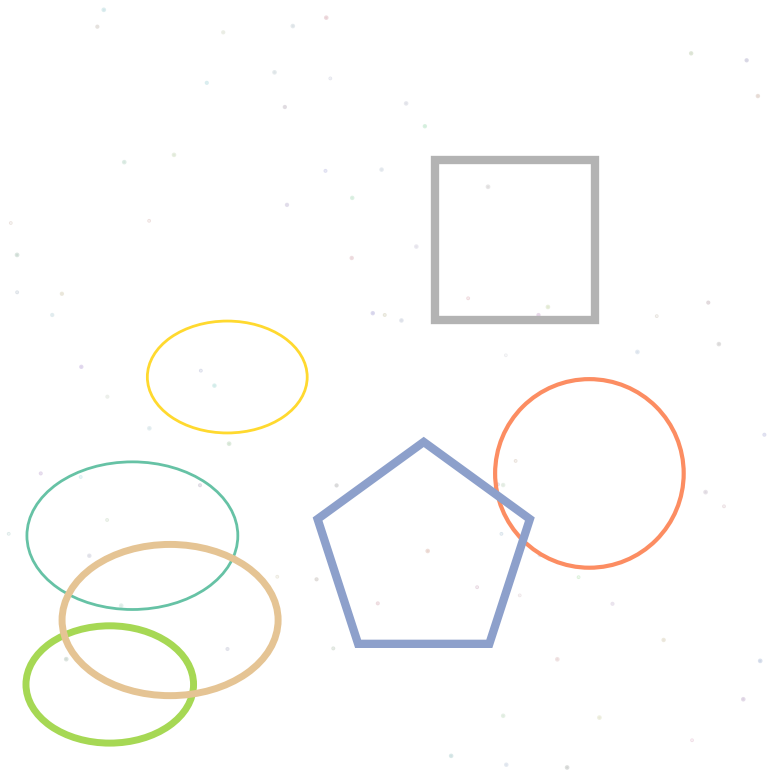[{"shape": "oval", "thickness": 1, "radius": 0.68, "center": [0.172, 0.304]}, {"shape": "circle", "thickness": 1.5, "radius": 0.61, "center": [0.765, 0.385]}, {"shape": "pentagon", "thickness": 3, "radius": 0.72, "center": [0.55, 0.281]}, {"shape": "oval", "thickness": 2.5, "radius": 0.54, "center": [0.143, 0.111]}, {"shape": "oval", "thickness": 1, "radius": 0.52, "center": [0.295, 0.51]}, {"shape": "oval", "thickness": 2.5, "radius": 0.7, "center": [0.221, 0.195]}, {"shape": "square", "thickness": 3, "radius": 0.52, "center": [0.669, 0.689]}]